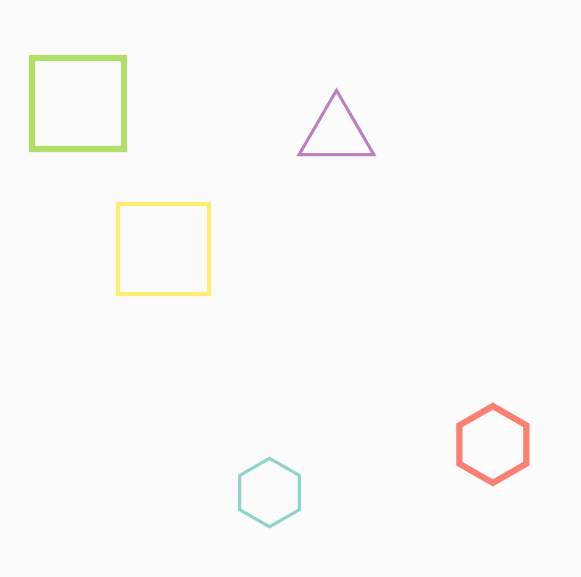[{"shape": "hexagon", "thickness": 1.5, "radius": 0.3, "center": [0.464, 0.146]}, {"shape": "hexagon", "thickness": 3, "radius": 0.33, "center": [0.848, 0.229]}, {"shape": "square", "thickness": 3, "radius": 0.4, "center": [0.134, 0.82]}, {"shape": "triangle", "thickness": 1.5, "radius": 0.37, "center": [0.579, 0.768]}, {"shape": "square", "thickness": 2, "radius": 0.39, "center": [0.282, 0.569]}]